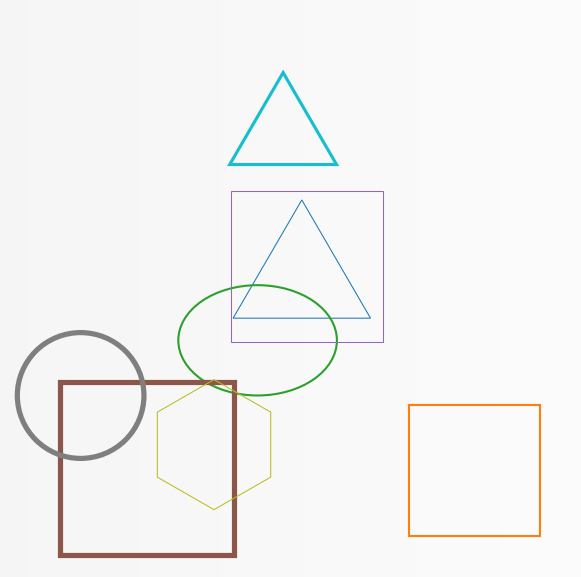[{"shape": "triangle", "thickness": 0.5, "radius": 0.68, "center": [0.519, 0.516]}, {"shape": "square", "thickness": 1, "radius": 0.56, "center": [0.817, 0.185]}, {"shape": "oval", "thickness": 1, "radius": 0.68, "center": [0.443, 0.41]}, {"shape": "square", "thickness": 0.5, "radius": 0.65, "center": [0.528, 0.538]}, {"shape": "square", "thickness": 2.5, "radius": 0.75, "center": [0.253, 0.188]}, {"shape": "circle", "thickness": 2.5, "radius": 0.54, "center": [0.139, 0.314]}, {"shape": "hexagon", "thickness": 0.5, "radius": 0.56, "center": [0.368, 0.229]}, {"shape": "triangle", "thickness": 1.5, "radius": 0.53, "center": [0.487, 0.767]}]